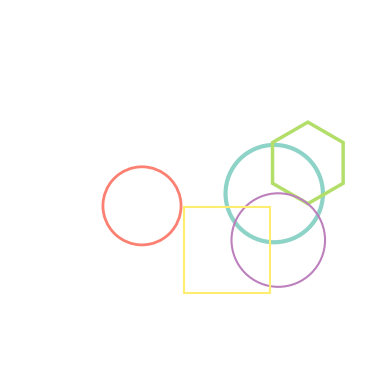[{"shape": "circle", "thickness": 3, "radius": 0.63, "center": [0.712, 0.497]}, {"shape": "circle", "thickness": 2, "radius": 0.51, "center": [0.369, 0.465]}, {"shape": "hexagon", "thickness": 2.5, "radius": 0.53, "center": [0.8, 0.577]}, {"shape": "circle", "thickness": 1.5, "radius": 0.61, "center": [0.723, 0.376]}, {"shape": "square", "thickness": 1.5, "radius": 0.56, "center": [0.589, 0.352]}]